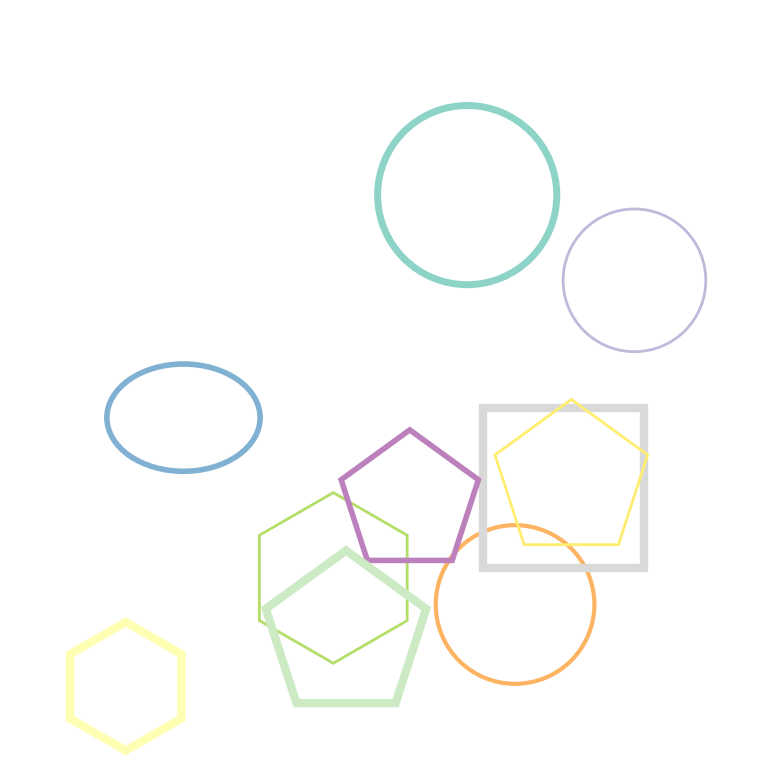[{"shape": "circle", "thickness": 2.5, "radius": 0.58, "center": [0.607, 0.747]}, {"shape": "hexagon", "thickness": 3, "radius": 0.42, "center": [0.163, 0.109]}, {"shape": "circle", "thickness": 1, "radius": 0.46, "center": [0.824, 0.636]}, {"shape": "oval", "thickness": 2, "radius": 0.5, "center": [0.238, 0.458]}, {"shape": "circle", "thickness": 1.5, "radius": 0.52, "center": [0.669, 0.215]}, {"shape": "hexagon", "thickness": 1, "radius": 0.55, "center": [0.433, 0.249]}, {"shape": "square", "thickness": 3, "radius": 0.52, "center": [0.732, 0.366]}, {"shape": "pentagon", "thickness": 2, "radius": 0.47, "center": [0.532, 0.348]}, {"shape": "pentagon", "thickness": 3, "radius": 0.55, "center": [0.449, 0.176]}, {"shape": "pentagon", "thickness": 1, "radius": 0.52, "center": [0.742, 0.377]}]